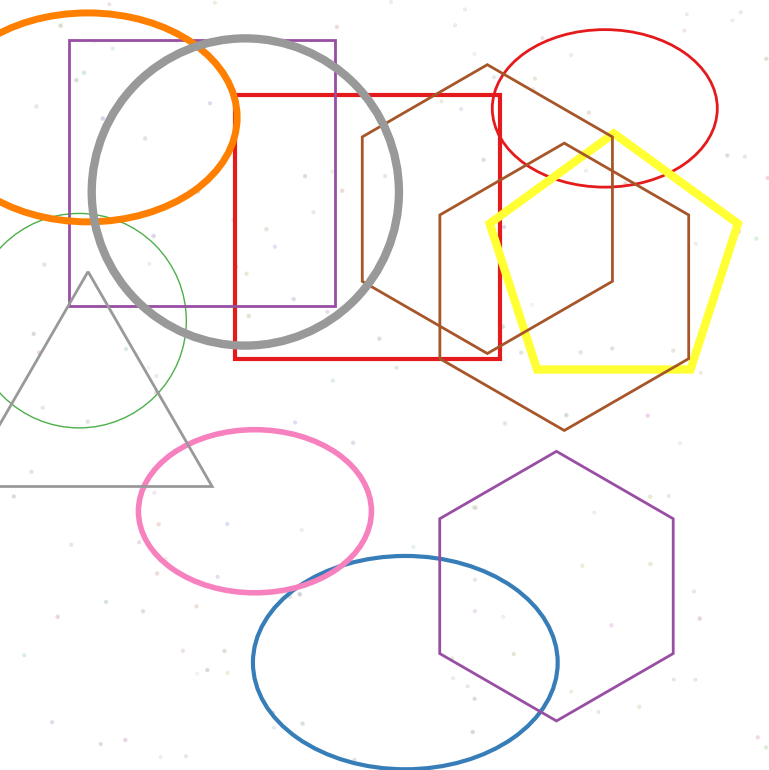[{"shape": "oval", "thickness": 1, "radius": 0.73, "center": [0.785, 0.859]}, {"shape": "square", "thickness": 1.5, "radius": 0.86, "center": [0.477, 0.705]}, {"shape": "oval", "thickness": 1.5, "radius": 0.99, "center": [0.526, 0.139]}, {"shape": "circle", "thickness": 0.5, "radius": 0.7, "center": [0.103, 0.584]}, {"shape": "square", "thickness": 1, "radius": 0.86, "center": [0.262, 0.775]}, {"shape": "hexagon", "thickness": 1, "radius": 0.88, "center": [0.723, 0.239]}, {"shape": "oval", "thickness": 2.5, "radius": 0.97, "center": [0.114, 0.848]}, {"shape": "pentagon", "thickness": 3, "radius": 0.85, "center": [0.797, 0.657]}, {"shape": "hexagon", "thickness": 1, "radius": 0.94, "center": [0.633, 0.728]}, {"shape": "hexagon", "thickness": 1, "radius": 0.93, "center": [0.733, 0.628]}, {"shape": "oval", "thickness": 2, "radius": 0.76, "center": [0.331, 0.336]}, {"shape": "circle", "thickness": 3, "radius": 1.0, "center": [0.319, 0.751]}, {"shape": "triangle", "thickness": 1, "radius": 0.93, "center": [0.114, 0.461]}]